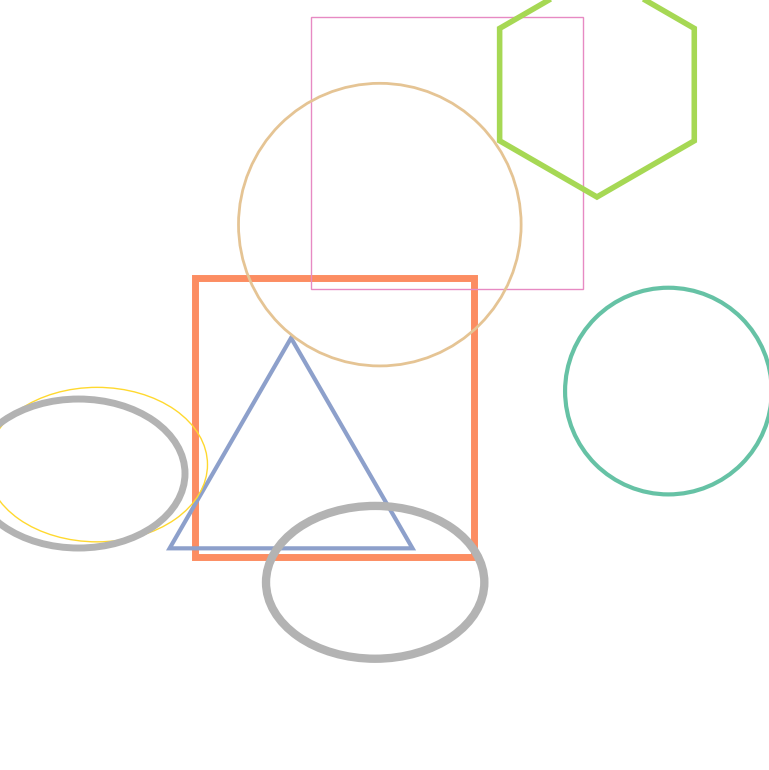[{"shape": "circle", "thickness": 1.5, "radius": 0.67, "center": [0.868, 0.492]}, {"shape": "square", "thickness": 2.5, "radius": 0.91, "center": [0.434, 0.458]}, {"shape": "triangle", "thickness": 1.5, "radius": 0.91, "center": [0.378, 0.379]}, {"shape": "square", "thickness": 0.5, "radius": 0.88, "center": [0.58, 0.801]}, {"shape": "hexagon", "thickness": 2, "radius": 0.73, "center": [0.775, 0.89]}, {"shape": "oval", "thickness": 0.5, "radius": 0.72, "center": [0.126, 0.397]}, {"shape": "circle", "thickness": 1, "radius": 0.92, "center": [0.493, 0.708]}, {"shape": "oval", "thickness": 2.5, "radius": 0.69, "center": [0.102, 0.385]}, {"shape": "oval", "thickness": 3, "radius": 0.71, "center": [0.487, 0.244]}]